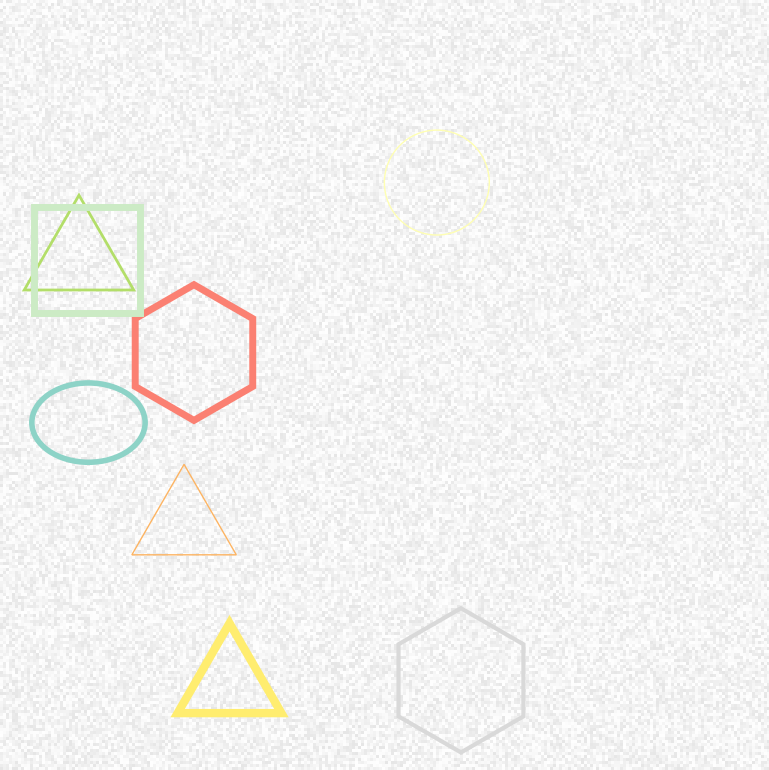[{"shape": "oval", "thickness": 2, "radius": 0.37, "center": [0.115, 0.451]}, {"shape": "circle", "thickness": 0.5, "radius": 0.34, "center": [0.567, 0.763]}, {"shape": "hexagon", "thickness": 2.5, "radius": 0.44, "center": [0.252, 0.542]}, {"shape": "triangle", "thickness": 0.5, "radius": 0.39, "center": [0.239, 0.319]}, {"shape": "triangle", "thickness": 1, "radius": 0.41, "center": [0.103, 0.664]}, {"shape": "hexagon", "thickness": 1.5, "radius": 0.47, "center": [0.599, 0.116]}, {"shape": "square", "thickness": 2.5, "radius": 0.34, "center": [0.113, 0.662]}, {"shape": "triangle", "thickness": 3, "radius": 0.39, "center": [0.298, 0.113]}]